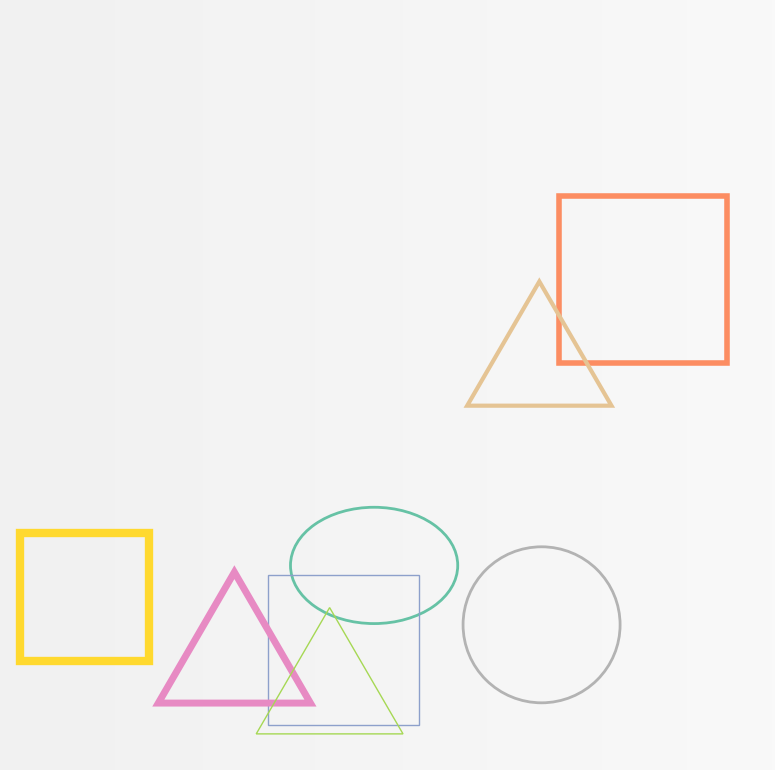[{"shape": "oval", "thickness": 1, "radius": 0.54, "center": [0.483, 0.266]}, {"shape": "square", "thickness": 2, "radius": 0.54, "center": [0.829, 0.637]}, {"shape": "square", "thickness": 0.5, "radius": 0.49, "center": [0.444, 0.155]}, {"shape": "triangle", "thickness": 2.5, "radius": 0.57, "center": [0.302, 0.144]}, {"shape": "triangle", "thickness": 0.5, "radius": 0.55, "center": [0.425, 0.102]}, {"shape": "square", "thickness": 3, "radius": 0.42, "center": [0.109, 0.225]}, {"shape": "triangle", "thickness": 1.5, "radius": 0.54, "center": [0.696, 0.527]}, {"shape": "circle", "thickness": 1, "radius": 0.51, "center": [0.699, 0.189]}]